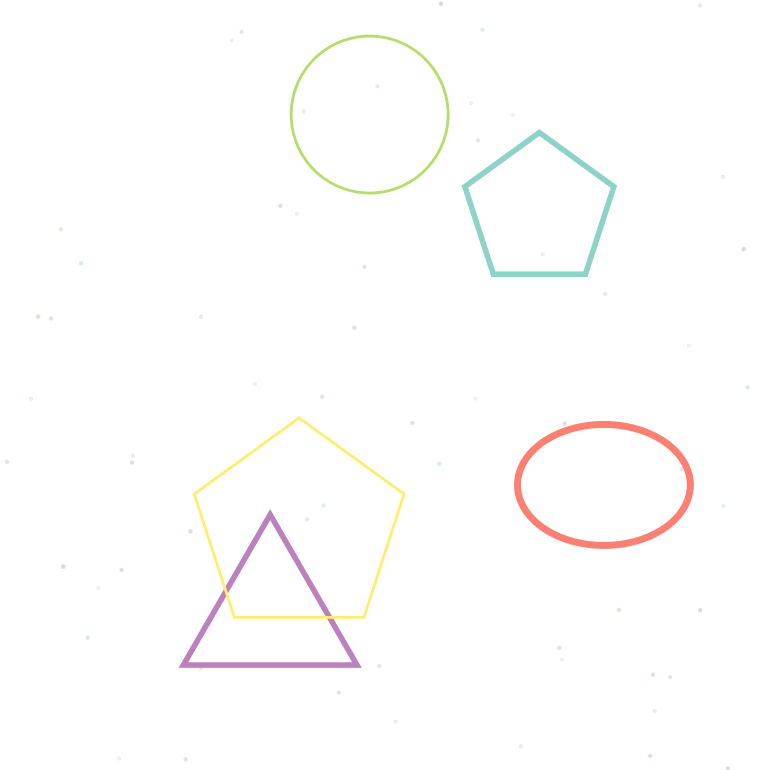[{"shape": "pentagon", "thickness": 2, "radius": 0.51, "center": [0.7, 0.726]}, {"shape": "oval", "thickness": 2.5, "radius": 0.56, "center": [0.784, 0.37]}, {"shape": "circle", "thickness": 1, "radius": 0.51, "center": [0.48, 0.851]}, {"shape": "triangle", "thickness": 2, "radius": 0.65, "center": [0.351, 0.201]}, {"shape": "pentagon", "thickness": 1, "radius": 0.72, "center": [0.389, 0.314]}]